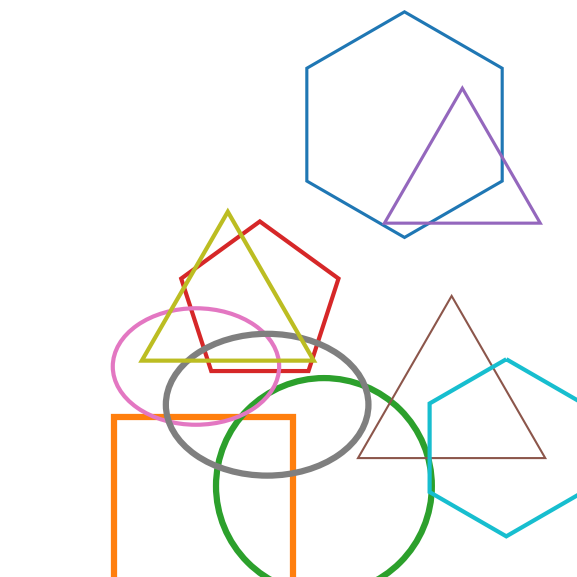[{"shape": "hexagon", "thickness": 1.5, "radius": 0.98, "center": [0.7, 0.783]}, {"shape": "square", "thickness": 3, "radius": 0.77, "center": [0.352, 0.122]}, {"shape": "circle", "thickness": 3, "radius": 0.93, "center": [0.561, 0.158]}, {"shape": "pentagon", "thickness": 2, "radius": 0.72, "center": [0.45, 0.472]}, {"shape": "triangle", "thickness": 1.5, "radius": 0.78, "center": [0.801, 0.691]}, {"shape": "triangle", "thickness": 1, "radius": 0.94, "center": [0.782, 0.299]}, {"shape": "oval", "thickness": 2, "radius": 0.72, "center": [0.339, 0.364]}, {"shape": "oval", "thickness": 3, "radius": 0.88, "center": [0.463, 0.298]}, {"shape": "triangle", "thickness": 2, "radius": 0.86, "center": [0.394, 0.461]}, {"shape": "hexagon", "thickness": 2, "radius": 0.77, "center": [0.877, 0.224]}]